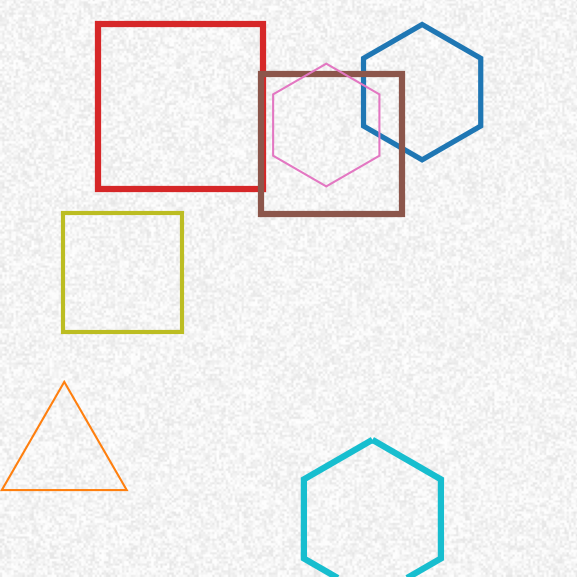[{"shape": "hexagon", "thickness": 2.5, "radius": 0.59, "center": [0.731, 0.84]}, {"shape": "triangle", "thickness": 1, "radius": 0.62, "center": [0.111, 0.213]}, {"shape": "square", "thickness": 3, "radius": 0.72, "center": [0.313, 0.815]}, {"shape": "square", "thickness": 3, "radius": 0.61, "center": [0.574, 0.749]}, {"shape": "hexagon", "thickness": 1, "radius": 0.53, "center": [0.565, 0.783]}, {"shape": "square", "thickness": 2, "radius": 0.51, "center": [0.212, 0.528]}, {"shape": "hexagon", "thickness": 3, "radius": 0.68, "center": [0.645, 0.101]}]